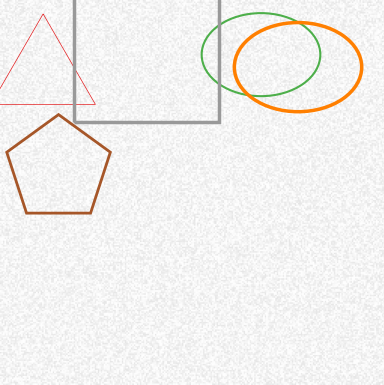[{"shape": "triangle", "thickness": 0.5, "radius": 0.78, "center": [0.112, 0.807]}, {"shape": "oval", "thickness": 1.5, "radius": 0.77, "center": [0.678, 0.858]}, {"shape": "oval", "thickness": 2.5, "radius": 0.83, "center": [0.774, 0.826]}, {"shape": "pentagon", "thickness": 2, "radius": 0.71, "center": [0.152, 0.561]}, {"shape": "square", "thickness": 2.5, "radius": 0.94, "center": [0.381, 0.872]}]